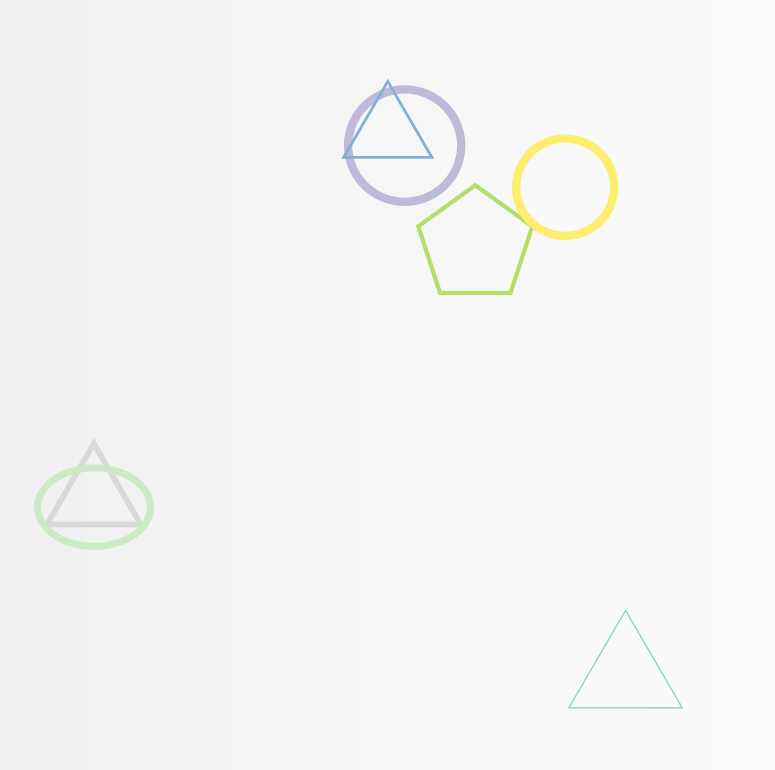[{"shape": "triangle", "thickness": 0.5, "radius": 0.42, "center": [0.807, 0.123]}, {"shape": "circle", "thickness": 3, "radius": 0.36, "center": [0.522, 0.811]}, {"shape": "triangle", "thickness": 1, "radius": 0.33, "center": [0.5, 0.828]}, {"shape": "pentagon", "thickness": 1.5, "radius": 0.39, "center": [0.613, 0.682]}, {"shape": "triangle", "thickness": 2, "radius": 0.35, "center": [0.121, 0.354]}, {"shape": "oval", "thickness": 2.5, "radius": 0.36, "center": [0.121, 0.341]}, {"shape": "circle", "thickness": 3, "radius": 0.32, "center": [0.729, 0.757]}]